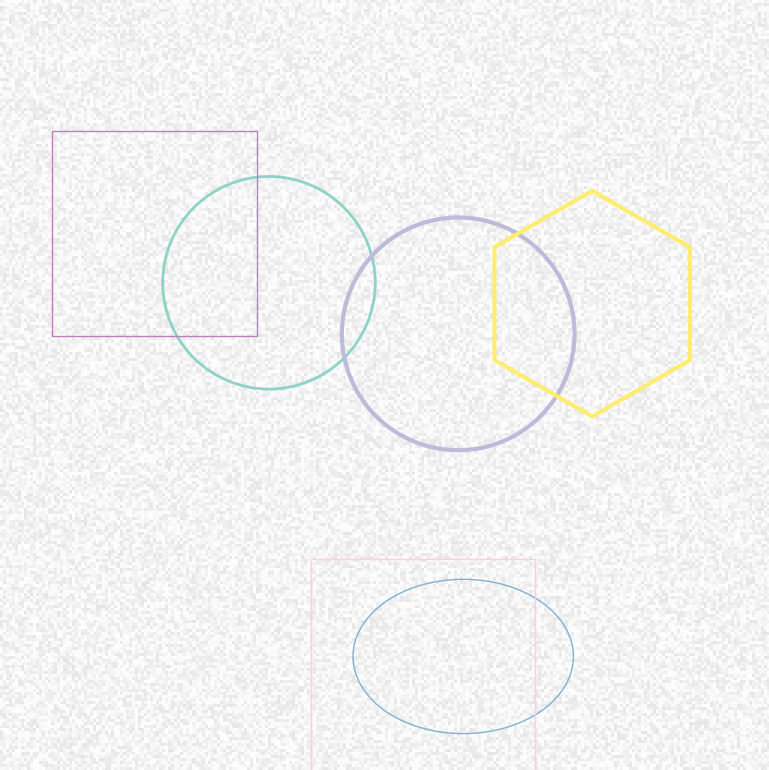[{"shape": "circle", "thickness": 1, "radius": 0.69, "center": [0.349, 0.633]}, {"shape": "circle", "thickness": 1.5, "radius": 0.76, "center": [0.595, 0.566]}, {"shape": "oval", "thickness": 0.5, "radius": 0.72, "center": [0.602, 0.147]}, {"shape": "square", "thickness": 0.5, "radius": 0.73, "center": [0.549, 0.129]}, {"shape": "square", "thickness": 0.5, "radius": 0.67, "center": [0.201, 0.697]}, {"shape": "hexagon", "thickness": 1.5, "radius": 0.73, "center": [0.769, 0.606]}]